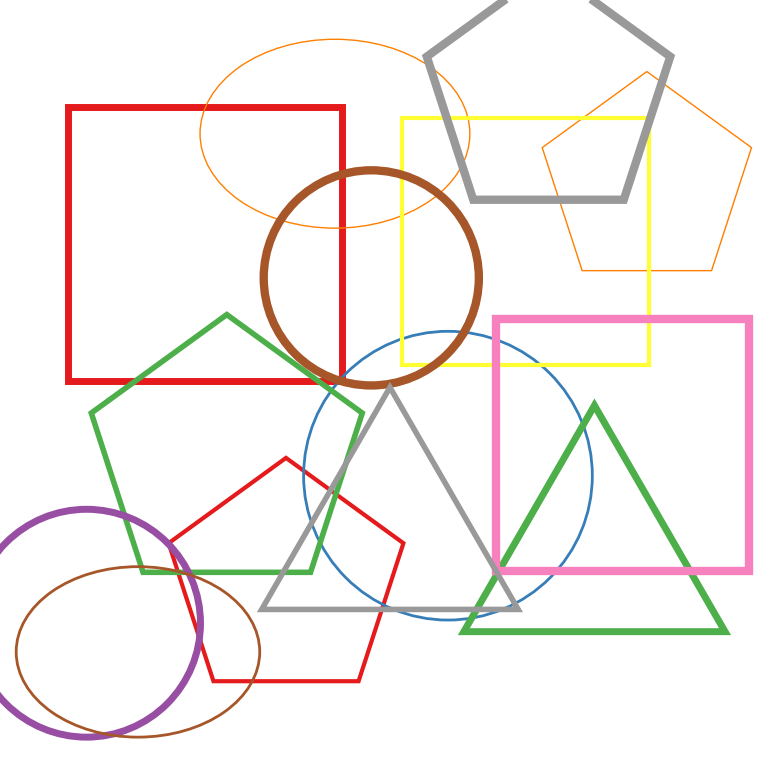[{"shape": "square", "thickness": 2.5, "radius": 0.89, "center": [0.267, 0.683]}, {"shape": "pentagon", "thickness": 1.5, "radius": 0.8, "center": [0.371, 0.245]}, {"shape": "circle", "thickness": 1, "radius": 0.94, "center": [0.582, 0.382]}, {"shape": "triangle", "thickness": 2.5, "radius": 0.98, "center": [0.772, 0.278]}, {"shape": "pentagon", "thickness": 2, "radius": 0.93, "center": [0.295, 0.406]}, {"shape": "circle", "thickness": 2.5, "radius": 0.74, "center": [0.112, 0.191]}, {"shape": "pentagon", "thickness": 0.5, "radius": 0.71, "center": [0.84, 0.764]}, {"shape": "oval", "thickness": 0.5, "radius": 0.88, "center": [0.435, 0.826]}, {"shape": "square", "thickness": 1.5, "radius": 0.8, "center": [0.682, 0.686]}, {"shape": "circle", "thickness": 3, "radius": 0.7, "center": [0.482, 0.639]}, {"shape": "oval", "thickness": 1, "radius": 0.79, "center": [0.179, 0.153]}, {"shape": "square", "thickness": 3, "radius": 0.82, "center": [0.808, 0.422]}, {"shape": "triangle", "thickness": 2, "radius": 0.96, "center": [0.506, 0.305]}, {"shape": "pentagon", "thickness": 3, "radius": 0.83, "center": [0.712, 0.875]}]